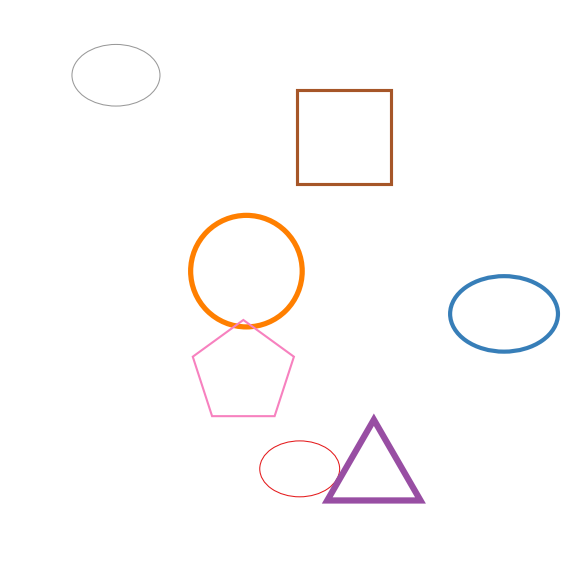[{"shape": "oval", "thickness": 0.5, "radius": 0.35, "center": [0.519, 0.187]}, {"shape": "oval", "thickness": 2, "radius": 0.47, "center": [0.873, 0.456]}, {"shape": "triangle", "thickness": 3, "radius": 0.47, "center": [0.647, 0.179]}, {"shape": "circle", "thickness": 2.5, "radius": 0.48, "center": [0.427, 0.53]}, {"shape": "square", "thickness": 1.5, "radius": 0.41, "center": [0.596, 0.762]}, {"shape": "pentagon", "thickness": 1, "radius": 0.46, "center": [0.421, 0.353]}, {"shape": "oval", "thickness": 0.5, "radius": 0.38, "center": [0.201, 0.869]}]